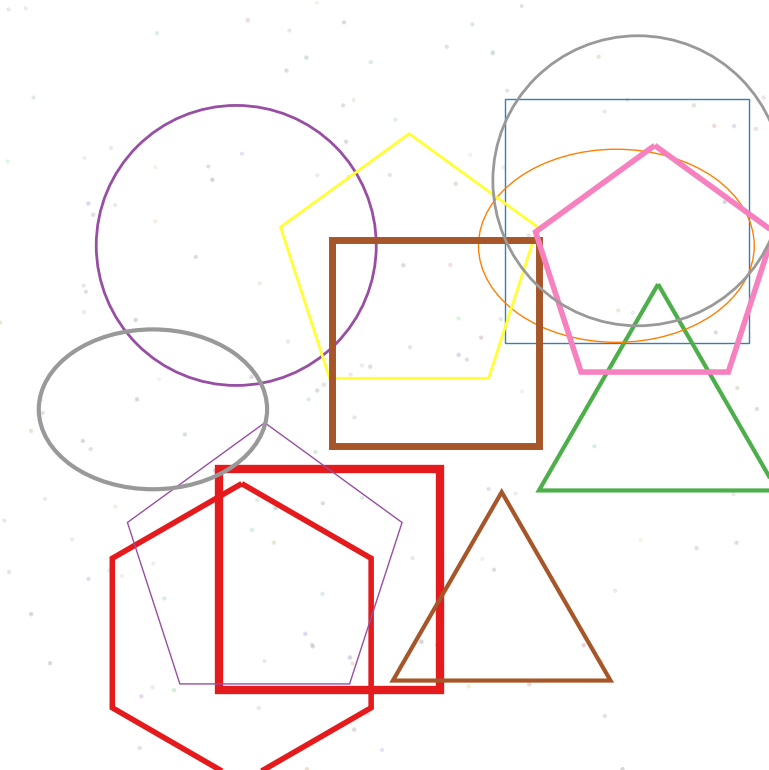[{"shape": "square", "thickness": 3, "radius": 0.72, "center": [0.428, 0.248]}, {"shape": "hexagon", "thickness": 2, "radius": 0.97, "center": [0.314, 0.178]}, {"shape": "square", "thickness": 0.5, "radius": 0.79, "center": [0.814, 0.713]}, {"shape": "triangle", "thickness": 1.5, "radius": 0.89, "center": [0.855, 0.452]}, {"shape": "pentagon", "thickness": 0.5, "radius": 0.94, "center": [0.344, 0.263]}, {"shape": "circle", "thickness": 1, "radius": 0.91, "center": [0.307, 0.681]}, {"shape": "oval", "thickness": 0.5, "radius": 0.9, "center": [0.8, 0.681]}, {"shape": "pentagon", "thickness": 1, "radius": 0.88, "center": [0.531, 0.651]}, {"shape": "square", "thickness": 2.5, "radius": 0.67, "center": [0.565, 0.554]}, {"shape": "triangle", "thickness": 1.5, "radius": 0.82, "center": [0.652, 0.198]}, {"shape": "pentagon", "thickness": 2, "radius": 0.81, "center": [0.85, 0.648]}, {"shape": "circle", "thickness": 1, "radius": 0.94, "center": [0.828, 0.765]}, {"shape": "oval", "thickness": 1.5, "radius": 0.74, "center": [0.199, 0.468]}]